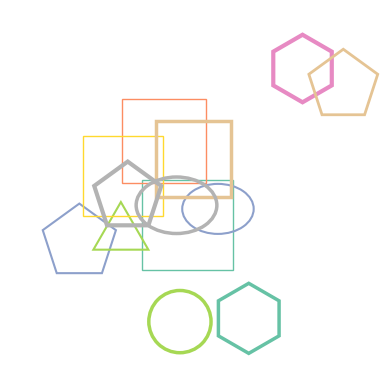[{"shape": "square", "thickness": 1, "radius": 0.59, "center": [0.487, 0.415]}, {"shape": "hexagon", "thickness": 2.5, "radius": 0.45, "center": [0.646, 0.173]}, {"shape": "square", "thickness": 1, "radius": 0.54, "center": [0.426, 0.634]}, {"shape": "oval", "thickness": 1.5, "radius": 0.46, "center": [0.566, 0.457]}, {"shape": "pentagon", "thickness": 1.5, "radius": 0.5, "center": [0.206, 0.371]}, {"shape": "hexagon", "thickness": 3, "radius": 0.44, "center": [0.786, 0.822]}, {"shape": "triangle", "thickness": 1.5, "radius": 0.41, "center": [0.314, 0.393]}, {"shape": "circle", "thickness": 2.5, "radius": 0.4, "center": [0.467, 0.165]}, {"shape": "square", "thickness": 1, "radius": 0.52, "center": [0.319, 0.543]}, {"shape": "square", "thickness": 2.5, "radius": 0.49, "center": [0.503, 0.587]}, {"shape": "pentagon", "thickness": 2, "radius": 0.47, "center": [0.892, 0.778]}, {"shape": "oval", "thickness": 2.5, "radius": 0.52, "center": [0.458, 0.467]}, {"shape": "pentagon", "thickness": 3, "radius": 0.46, "center": [0.332, 0.489]}]